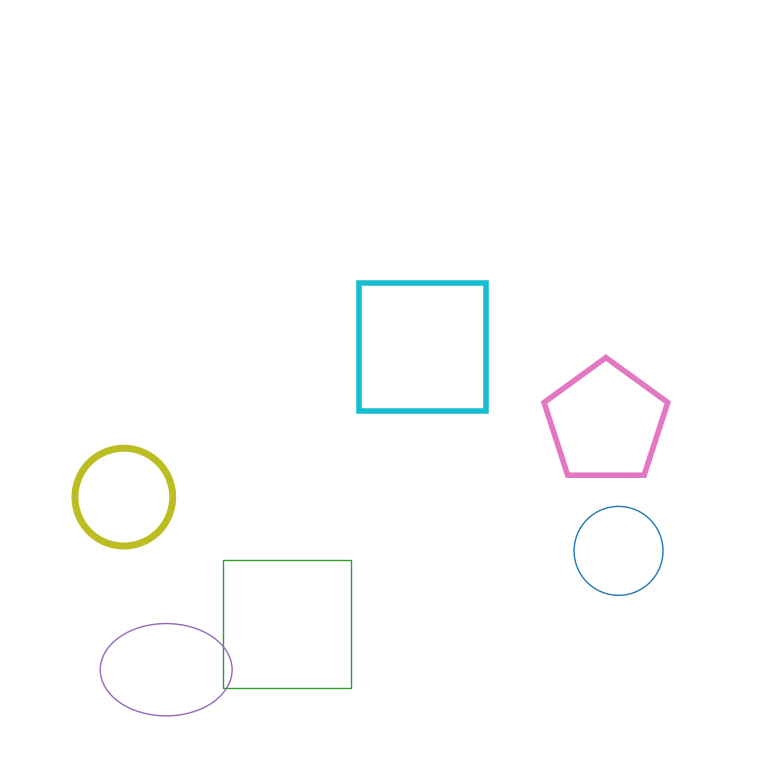[{"shape": "circle", "thickness": 0.5, "radius": 0.29, "center": [0.803, 0.285]}, {"shape": "square", "thickness": 0.5, "radius": 0.42, "center": [0.372, 0.189]}, {"shape": "oval", "thickness": 0.5, "radius": 0.43, "center": [0.216, 0.13]}, {"shape": "pentagon", "thickness": 2, "radius": 0.42, "center": [0.787, 0.451]}, {"shape": "circle", "thickness": 2.5, "radius": 0.32, "center": [0.161, 0.354]}, {"shape": "square", "thickness": 2, "radius": 0.41, "center": [0.549, 0.55]}]